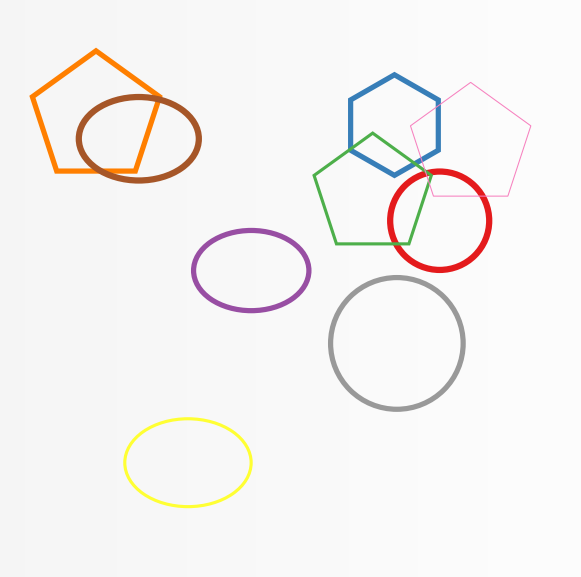[{"shape": "circle", "thickness": 3, "radius": 0.43, "center": [0.756, 0.617]}, {"shape": "hexagon", "thickness": 2.5, "radius": 0.44, "center": [0.679, 0.783]}, {"shape": "pentagon", "thickness": 1.5, "radius": 0.53, "center": [0.641, 0.663]}, {"shape": "oval", "thickness": 2.5, "radius": 0.5, "center": [0.432, 0.531]}, {"shape": "pentagon", "thickness": 2.5, "radius": 0.58, "center": [0.165, 0.796]}, {"shape": "oval", "thickness": 1.5, "radius": 0.54, "center": [0.323, 0.198]}, {"shape": "oval", "thickness": 3, "radius": 0.52, "center": [0.239, 0.759]}, {"shape": "pentagon", "thickness": 0.5, "radius": 0.54, "center": [0.81, 0.748]}, {"shape": "circle", "thickness": 2.5, "radius": 0.57, "center": [0.683, 0.404]}]